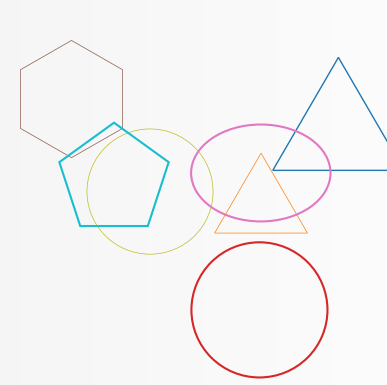[{"shape": "triangle", "thickness": 1, "radius": 0.98, "center": [0.873, 0.655]}, {"shape": "triangle", "thickness": 0.5, "radius": 0.69, "center": [0.674, 0.464]}, {"shape": "circle", "thickness": 1.5, "radius": 0.88, "center": [0.67, 0.195]}, {"shape": "hexagon", "thickness": 0.5, "radius": 0.76, "center": [0.185, 0.743]}, {"shape": "oval", "thickness": 1.5, "radius": 0.9, "center": [0.673, 0.551]}, {"shape": "circle", "thickness": 0.5, "radius": 0.81, "center": [0.387, 0.502]}, {"shape": "pentagon", "thickness": 1.5, "radius": 0.74, "center": [0.294, 0.533]}]